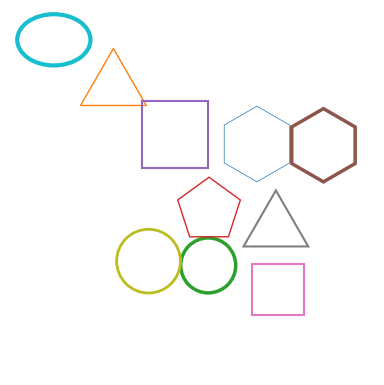[{"shape": "hexagon", "thickness": 0.5, "radius": 0.49, "center": [0.667, 0.626]}, {"shape": "triangle", "thickness": 1, "radius": 0.49, "center": [0.295, 0.775]}, {"shape": "circle", "thickness": 2.5, "radius": 0.36, "center": [0.541, 0.311]}, {"shape": "pentagon", "thickness": 1, "radius": 0.43, "center": [0.543, 0.454]}, {"shape": "square", "thickness": 1.5, "radius": 0.43, "center": [0.454, 0.651]}, {"shape": "hexagon", "thickness": 2.5, "radius": 0.48, "center": [0.84, 0.623]}, {"shape": "square", "thickness": 1.5, "radius": 0.33, "center": [0.722, 0.248]}, {"shape": "triangle", "thickness": 1.5, "radius": 0.49, "center": [0.717, 0.408]}, {"shape": "circle", "thickness": 2, "radius": 0.41, "center": [0.386, 0.322]}, {"shape": "oval", "thickness": 3, "radius": 0.48, "center": [0.14, 0.897]}]